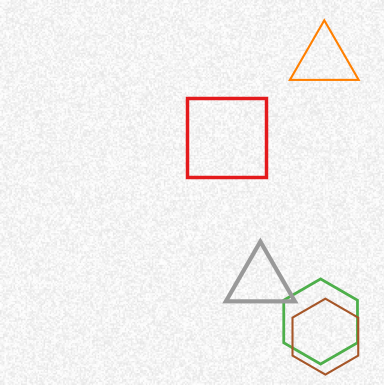[{"shape": "square", "thickness": 2.5, "radius": 0.51, "center": [0.589, 0.643]}, {"shape": "hexagon", "thickness": 2, "radius": 0.55, "center": [0.833, 0.165]}, {"shape": "triangle", "thickness": 1.5, "radius": 0.52, "center": [0.842, 0.844]}, {"shape": "hexagon", "thickness": 1.5, "radius": 0.49, "center": [0.845, 0.126]}, {"shape": "triangle", "thickness": 3, "radius": 0.52, "center": [0.676, 0.269]}]